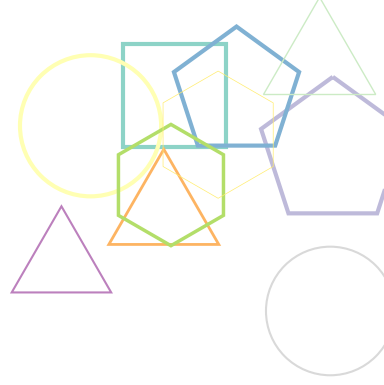[{"shape": "square", "thickness": 3, "radius": 0.67, "center": [0.454, 0.752]}, {"shape": "circle", "thickness": 3, "radius": 0.92, "center": [0.235, 0.673]}, {"shape": "pentagon", "thickness": 3, "radius": 0.98, "center": [0.864, 0.604]}, {"shape": "pentagon", "thickness": 3, "radius": 0.85, "center": [0.614, 0.76]}, {"shape": "triangle", "thickness": 2, "radius": 0.82, "center": [0.425, 0.447]}, {"shape": "hexagon", "thickness": 2.5, "radius": 0.79, "center": [0.444, 0.519]}, {"shape": "circle", "thickness": 1.5, "radius": 0.84, "center": [0.858, 0.192]}, {"shape": "triangle", "thickness": 1.5, "radius": 0.75, "center": [0.16, 0.315]}, {"shape": "triangle", "thickness": 1, "radius": 0.84, "center": [0.83, 0.839]}, {"shape": "hexagon", "thickness": 0.5, "radius": 0.83, "center": [0.567, 0.65]}]